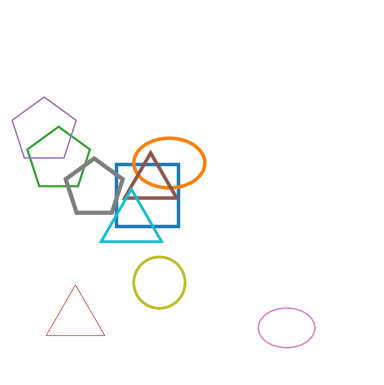[{"shape": "square", "thickness": 2.5, "radius": 0.4, "center": [0.382, 0.493]}, {"shape": "oval", "thickness": 2.5, "radius": 0.46, "center": [0.44, 0.577]}, {"shape": "pentagon", "thickness": 1.5, "radius": 0.43, "center": [0.152, 0.585]}, {"shape": "triangle", "thickness": 0.5, "radius": 0.44, "center": [0.196, 0.172]}, {"shape": "pentagon", "thickness": 1, "radius": 0.44, "center": [0.115, 0.66]}, {"shape": "triangle", "thickness": 2.5, "radius": 0.39, "center": [0.391, 0.525]}, {"shape": "oval", "thickness": 1, "radius": 0.37, "center": [0.744, 0.148]}, {"shape": "pentagon", "thickness": 3, "radius": 0.39, "center": [0.245, 0.51]}, {"shape": "circle", "thickness": 2, "radius": 0.33, "center": [0.414, 0.266]}, {"shape": "triangle", "thickness": 2, "radius": 0.45, "center": [0.341, 0.418]}]